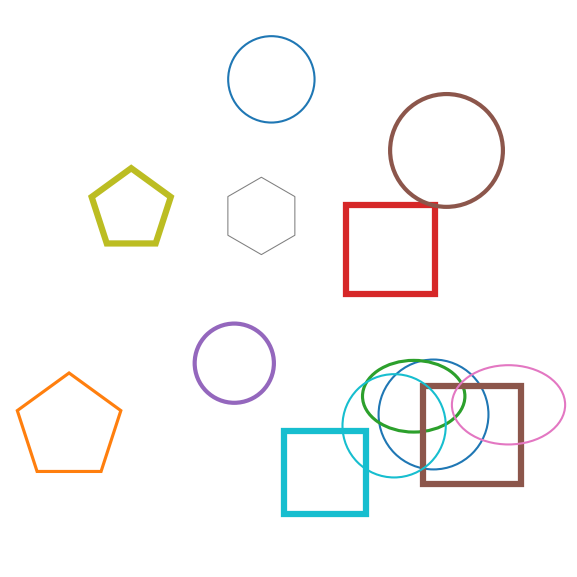[{"shape": "circle", "thickness": 1, "radius": 0.37, "center": [0.47, 0.862]}, {"shape": "circle", "thickness": 1, "radius": 0.48, "center": [0.751, 0.281]}, {"shape": "pentagon", "thickness": 1.5, "radius": 0.47, "center": [0.12, 0.259]}, {"shape": "oval", "thickness": 1.5, "radius": 0.44, "center": [0.716, 0.313]}, {"shape": "square", "thickness": 3, "radius": 0.39, "center": [0.676, 0.567]}, {"shape": "circle", "thickness": 2, "radius": 0.34, "center": [0.406, 0.37]}, {"shape": "square", "thickness": 3, "radius": 0.42, "center": [0.817, 0.245]}, {"shape": "circle", "thickness": 2, "radius": 0.49, "center": [0.773, 0.739]}, {"shape": "oval", "thickness": 1, "radius": 0.49, "center": [0.881, 0.298]}, {"shape": "hexagon", "thickness": 0.5, "radius": 0.33, "center": [0.453, 0.625]}, {"shape": "pentagon", "thickness": 3, "radius": 0.36, "center": [0.227, 0.636]}, {"shape": "circle", "thickness": 1, "radius": 0.45, "center": [0.682, 0.262]}, {"shape": "square", "thickness": 3, "radius": 0.36, "center": [0.562, 0.181]}]